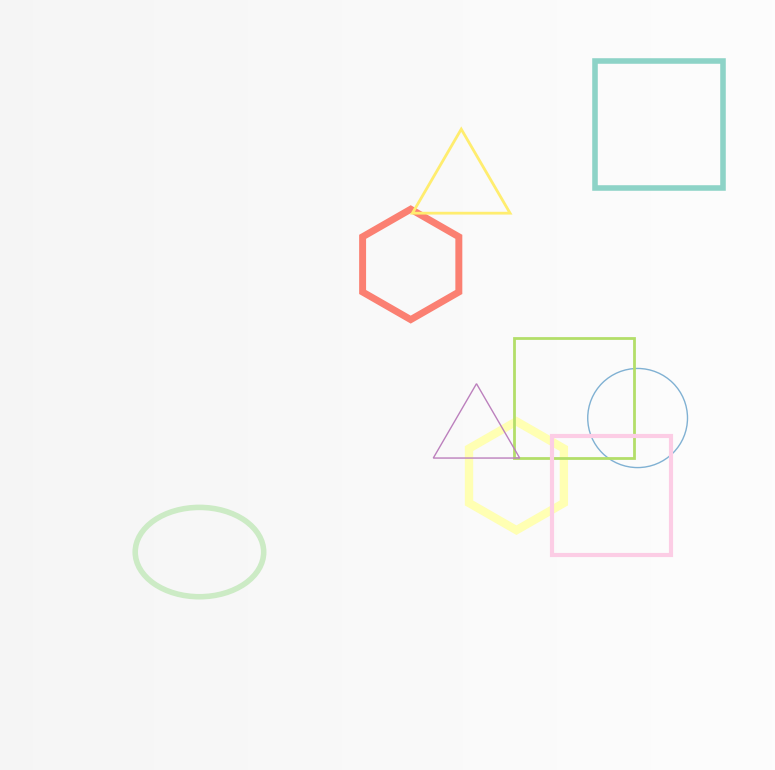[{"shape": "square", "thickness": 2, "radius": 0.41, "center": [0.85, 0.838]}, {"shape": "hexagon", "thickness": 3, "radius": 0.35, "center": [0.666, 0.382]}, {"shape": "hexagon", "thickness": 2.5, "radius": 0.36, "center": [0.53, 0.657]}, {"shape": "circle", "thickness": 0.5, "radius": 0.32, "center": [0.823, 0.457]}, {"shape": "square", "thickness": 1, "radius": 0.39, "center": [0.741, 0.483]}, {"shape": "square", "thickness": 1.5, "radius": 0.39, "center": [0.789, 0.357]}, {"shape": "triangle", "thickness": 0.5, "radius": 0.32, "center": [0.615, 0.437]}, {"shape": "oval", "thickness": 2, "radius": 0.41, "center": [0.257, 0.283]}, {"shape": "triangle", "thickness": 1, "radius": 0.36, "center": [0.595, 0.76]}]